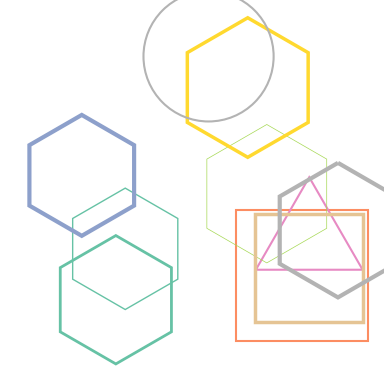[{"shape": "hexagon", "thickness": 2, "radius": 0.83, "center": [0.301, 0.221]}, {"shape": "hexagon", "thickness": 1, "radius": 0.79, "center": [0.325, 0.354]}, {"shape": "square", "thickness": 1.5, "radius": 0.85, "center": [0.784, 0.284]}, {"shape": "hexagon", "thickness": 3, "radius": 0.79, "center": [0.212, 0.544]}, {"shape": "triangle", "thickness": 1.5, "radius": 0.8, "center": [0.803, 0.379]}, {"shape": "hexagon", "thickness": 0.5, "radius": 0.9, "center": [0.693, 0.497]}, {"shape": "hexagon", "thickness": 2.5, "radius": 0.91, "center": [0.643, 0.773]}, {"shape": "square", "thickness": 2.5, "radius": 0.7, "center": [0.803, 0.304]}, {"shape": "circle", "thickness": 1.5, "radius": 0.85, "center": [0.542, 0.854]}, {"shape": "hexagon", "thickness": 3, "radius": 0.87, "center": [0.878, 0.402]}]